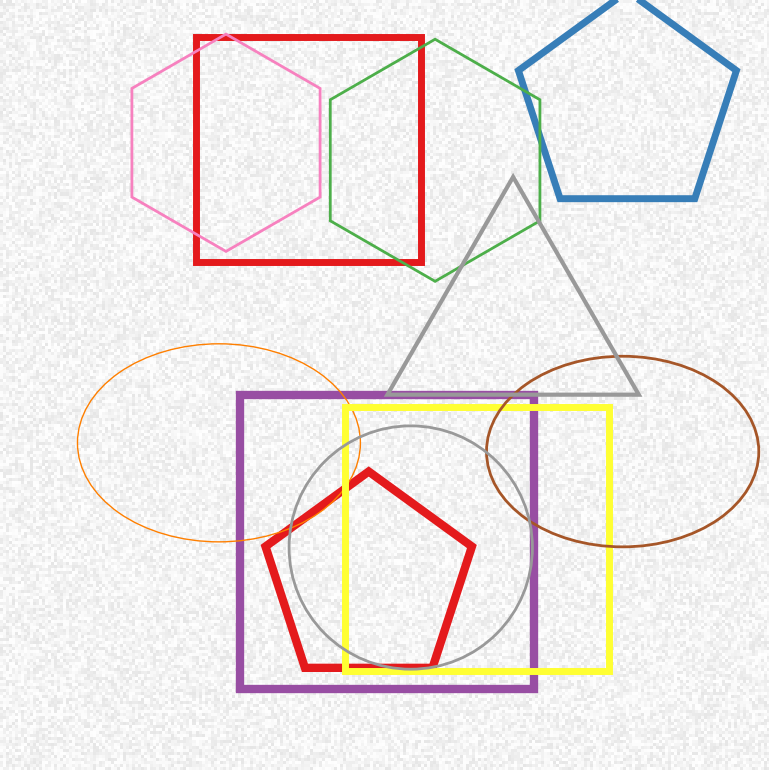[{"shape": "square", "thickness": 2.5, "radius": 0.73, "center": [0.4, 0.806]}, {"shape": "pentagon", "thickness": 3, "radius": 0.7, "center": [0.479, 0.247]}, {"shape": "pentagon", "thickness": 2.5, "radius": 0.74, "center": [0.815, 0.862]}, {"shape": "hexagon", "thickness": 1, "radius": 0.79, "center": [0.565, 0.792]}, {"shape": "square", "thickness": 3, "radius": 0.95, "center": [0.502, 0.297]}, {"shape": "oval", "thickness": 0.5, "radius": 0.92, "center": [0.284, 0.425]}, {"shape": "square", "thickness": 2.5, "radius": 0.86, "center": [0.619, 0.3]}, {"shape": "oval", "thickness": 1, "radius": 0.88, "center": [0.809, 0.414]}, {"shape": "hexagon", "thickness": 1, "radius": 0.71, "center": [0.293, 0.815]}, {"shape": "circle", "thickness": 1, "radius": 0.79, "center": [0.533, 0.289]}, {"shape": "triangle", "thickness": 1.5, "radius": 0.94, "center": [0.666, 0.582]}]